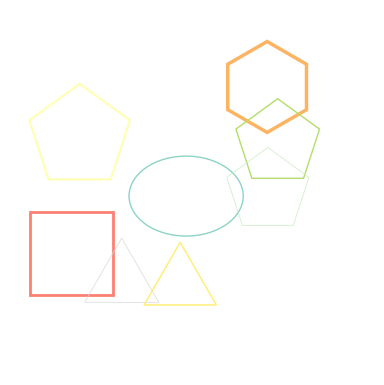[{"shape": "oval", "thickness": 1, "radius": 0.74, "center": [0.483, 0.491]}, {"shape": "pentagon", "thickness": 1.5, "radius": 0.69, "center": [0.207, 0.645]}, {"shape": "square", "thickness": 2, "radius": 0.54, "center": [0.186, 0.341]}, {"shape": "hexagon", "thickness": 2.5, "radius": 0.59, "center": [0.694, 0.774]}, {"shape": "pentagon", "thickness": 1, "radius": 0.57, "center": [0.721, 0.629]}, {"shape": "triangle", "thickness": 0.5, "radius": 0.56, "center": [0.316, 0.27]}, {"shape": "pentagon", "thickness": 0.5, "radius": 0.56, "center": [0.696, 0.505]}, {"shape": "triangle", "thickness": 1, "radius": 0.54, "center": [0.468, 0.262]}]